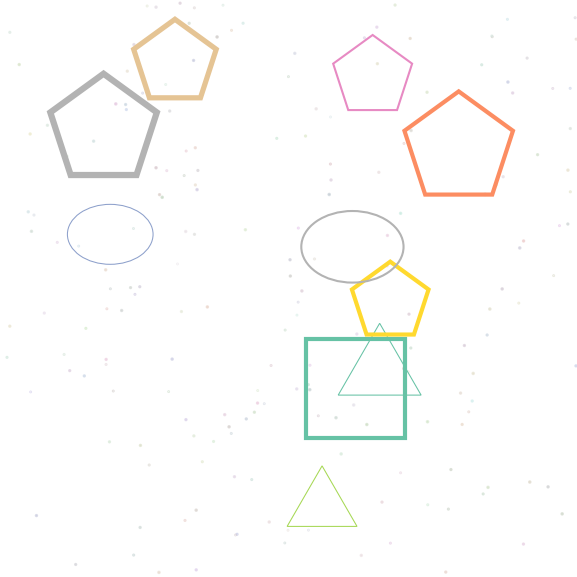[{"shape": "triangle", "thickness": 0.5, "radius": 0.41, "center": [0.657, 0.356]}, {"shape": "square", "thickness": 2, "radius": 0.43, "center": [0.616, 0.326]}, {"shape": "pentagon", "thickness": 2, "radius": 0.49, "center": [0.794, 0.742]}, {"shape": "oval", "thickness": 0.5, "radius": 0.37, "center": [0.191, 0.593]}, {"shape": "pentagon", "thickness": 1, "radius": 0.36, "center": [0.645, 0.867]}, {"shape": "triangle", "thickness": 0.5, "radius": 0.35, "center": [0.558, 0.123]}, {"shape": "pentagon", "thickness": 2, "radius": 0.35, "center": [0.676, 0.476]}, {"shape": "pentagon", "thickness": 2.5, "radius": 0.38, "center": [0.303, 0.891]}, {"shape": "pentagon", "thickness": 3, "radius": 0.48, "center": [0.179, 0.775]}, {"shape": "oval", "thickness": 1, "radius": 0.44, "center": [0.61, 0.572]}]